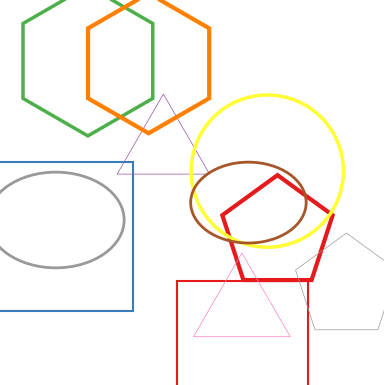[{"shape": "square", "thickness": 1.5, "radius": 0.85, "center": [0.63, 0.1]}, {"shape": "pentagon", "thickness": 3, "radius": 0.75, "center": [0.721, 0.394]}, {"shape": "square", "thickness": 1.5, "radius": 0.96, "center": [0.153, 0.386]}, {"shape": "hexagon", "thickness": 2.5, "radius": 0.97, "center": [0.228, 0.842]}, {"shape": "triangle", "thickness": 0.5, "radius": 0.69, "center": [0.424, 0.617]}, {"shape": "hexagon", "thickness": 3, "radius": 0.91, "center": [0.386, 0.836]}, {"shape": "circle", "thickness": 2.5, "radius": 0.99, "center": [0.694, 0.556]}, {"shape": "oval", "thickness": 2, "radius": 0.75, "center": [0.645, 0.474]}, {"shape": "triangle", "thickness": 0.5, "radius": 0.73, "center": [0.628, 0.198]}, {"shape": "pentagon", "thickness": 0.5, "radius": 0.69, "center": [0.9, 0.256]}, {"shape": "oval", "thickness": 2, "radius": 0.89, "center": [0.145, 0.429]}]